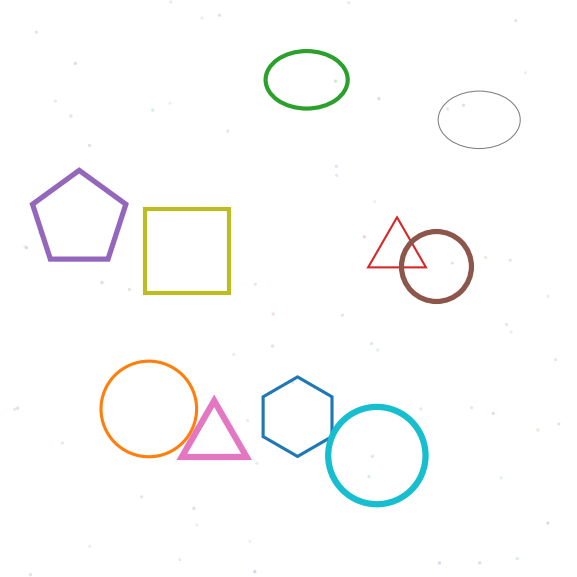[{"shape": "hexagon", "thickness": 1.5, "radius": 0.34, "center": [0.515, 0.278]}, {"shape": "circle", "thickness": 1.5, "radius": 0.41, "center": [0.258, 0.291]}, {"shape": "oval", "thickness": 2, "radius": 0.36, "center": [0.531, 0.861]}, {"shape": "triangle", "thickness": 1, "radius": 0.29, "center": [0.688, 0.565]}, {"shape": "pentagon", "thickness": 2.5, "radius": 0.42, "center": [0.137, 0.619]}, {"shape": "circle", "thickness": 2.5, "radius": 0.3, "center": [0.756, 0.538]}, {"shape": "triangle", "thickness": 3, "radius": 0.32, "center": [0.371, 0.24]}, {"shape": "oval", "thickness": 0.5, "radius": 0.36, "center": [0.83, 0.792]}, {"shape": "square", "thickness": 2, "radius": 0.36, "center": [0.324, 0.564]}, {"shape": "circle", "thickness": 3, "radius": 0.42, "center": [0.653, 0.21]}]